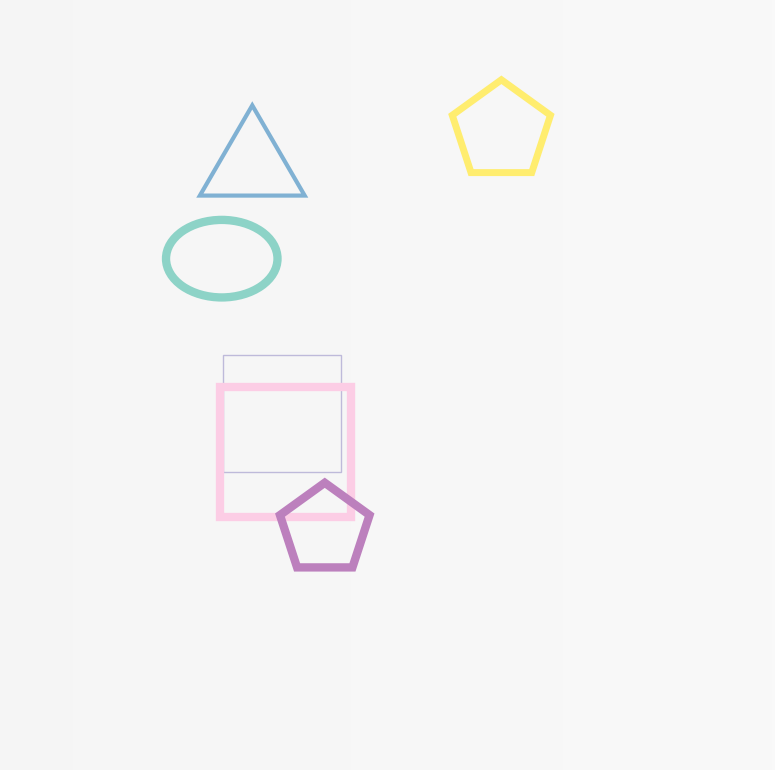[{"shape": "oval", "thickness": 3, "radius": 0.36, "center": [0.286, 0.664]}, {"shape": "square", "thickness": 0.5, "radius": 0.38, "center": [0.364, 0.463]}, {"shape": "triangle", "thickness": 1.5, "radius": 0.39, "center": [0.326, 0.785]}, {"shape": "square", "thickness": 3, "radius": 0.42, "center": [0.369, 0.413]}, {"shape": "pentagon", "thickness": 3, "radius": 0.3, "center": [0.419, 0.312]}, {"shape": "pentagon", "thickness": 2.5, "radius": 0.33, "center": [0.647, 0.83]}]